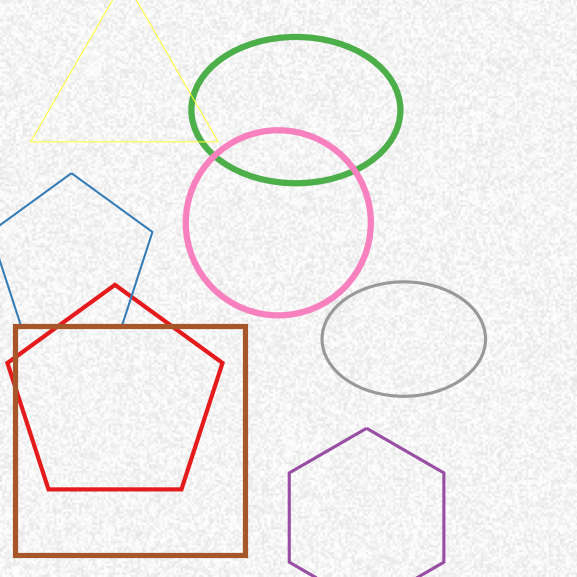[{"shape": "pentagon", "thickness": 2, "radius": 0.98, "center": [0.199, 0.31]}, {"shape": "pentagon", "thickness": 1, "radius": 0.74, "center": [0.124, 0.552]}, {"shape": "oval", "thickness": 3, "radius": 0.9, "center": [0.512, 0.808]}, {"shape": "hexagon", "thickness": 1.5, "radius": 0.77, "center": [0.635, 0.103]}, {"shape": "triangle", "thickness": 0.5, "radius": 0.94, "center": [0.215, 0.847]}, {"shape": "square", "thickness": 2.5, "radius": 0.99, "center": [0.225, 0.236]}, {"shape": "circle", "thickness": 3, "radius": 0.8, "center": [0.482, 0.613]}, {"shape": "oval", "thickness": 1.5, "radius": 0.71, "center": [0.699, 0.412]}]